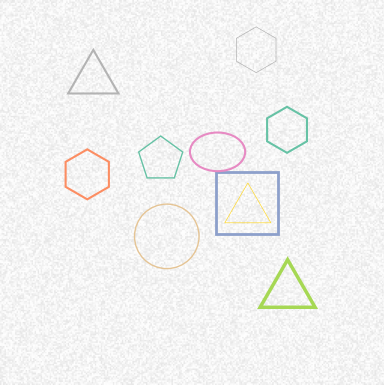[{"shape": "pentagon", "thickness": 1, "radius": 0.3, "center": [0.417, 0.587]}, {"shape": "hexagon", "thickness": 1.5, "radius": 0.3, "center": [0.746, 0.663]}, {"shape": "hexagon", "thickness": 1.5, "radius": 0.32, "center": [0.227, 0.547]}, {"shape": "square", "thickness": 2, "radius": 0.4, "center": [0.641, 0.474]}, {"shape": "oval", "thickness": 1.5, "radius": 0.36, "center": [0.565, 0.606]}, {"shape": "triangle", "thickness": 2.5, "radius": 0.41, "center": [0.747, 0.243]}, {"shape": "triangle", "thickness": 0.5, "radius": 0.35, "center": [0.644, 0.456]}, {"shape": "circle", "thickness": 1, "radius": 0.42, "center": [0.433, 0.386]}, {"shape": "hexagon", "thickness": 0.5, "radius": 0.3, "center": [0.665, 0.871]}, {"shape": "triangle", "thickness": 1.5, "radius": 0.38, "center": [0.242, 0.795]}]